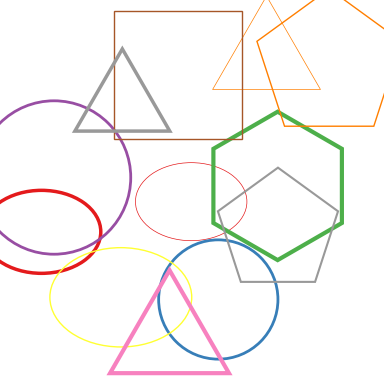[{"shape": "oval", "thickness": 2.5, "radius": 0.77, "center": [0.108, 0.398]}, {"shape": "oval", "thickness": 0.5, "radius": 0.72, "center": [0.497, 0.476]}, {"shape": "circle", "thickness": 2, "radius": 0.77, "center": [0.567, 0.222]}, {"shape": "hexagon", "thickness": 3, "radius": 0.96, "center": [0.721, 0.517]}, {"shape": "circle", "thickness": 2, "radius": 1.0, "center": [0.14, 0.539]}, {"shape": "pentagon", "thickness": 1, "radius": 0.99, "center": [0.855, 0.832]}, {"shape": "triangle", "thickness": 0.5, "radius": 0.81, "center": [0.692, 0.848]}, {"shape": "oval", "thickness": 1, "radius": 0.92, "center": [0.314, 0.228]}, {"shape": "square", "thickness": 1, "radius": 0.83, "center": [0.463, 0.806]}, {"shape": "triangle", "thickness": 3, "radius": 0.89, "center": [0.44, 0.12]}, {"shape": "pentagon", "thickness": 1.5, "radius": 0.82, "center": [0.722, 0.401]}, {"shape": "triangle", "thickness": 2.5, "radius": 0.71, "center": [0.318, 0.731]}]